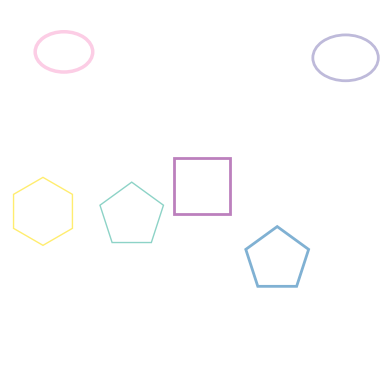[{"shape": "pentagon", "thickness": 1, "radius": 0.43, "center": [0.342, 0.44]}, {"shape": "oval", "thickness": 2, "radius": 0.43, "center": [0.898, 0.85]}, {"shape": "pentagon", "thickness": 2, "radius": 0.43, "center": [0.72, 0.326]}, {"shape": "oval", "thickness": 2.5, "radius": 0.37, "center": [0.166, 0.865]}, {"shape": "square", "thickness": 2, "radius": 0.37, "center": [0.525, 0.517]}, {"shape": "hexagon", "thickness": 1, "radius": 0.44, "center": [0.112, 0.451]}]